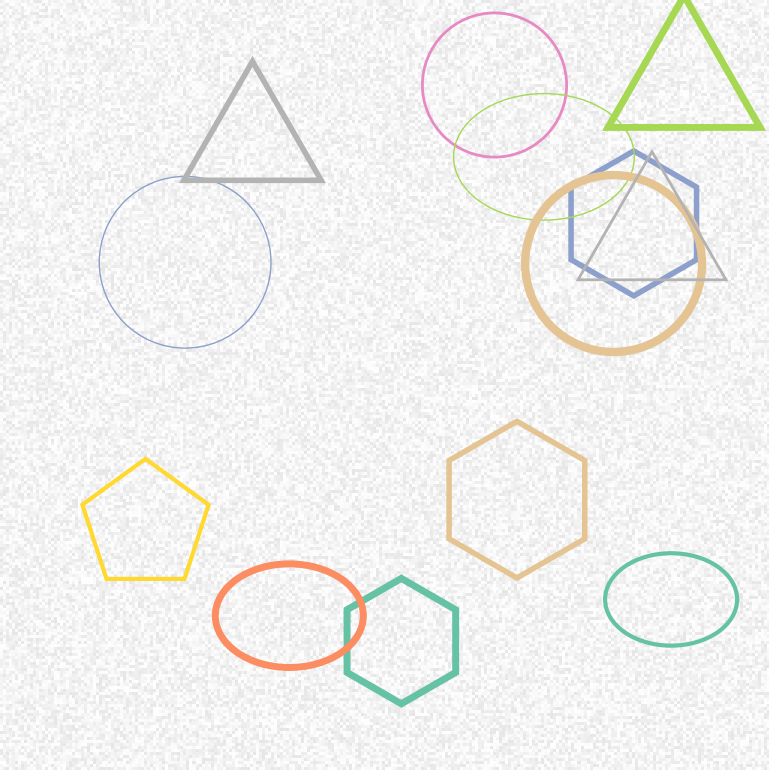[{"shape": "oval", "thickness": 1.5, "radius": 0.43, "center": [0.872, 0.222]}, {"shape": "hexagon", "thickness": 2.5, "radius": 0.41, "center": [0.521, 0.167]}, {"shape": "oval", "thickness": 2.5, "radius": 0.48, "center": [0.376, 0.2]}, {"shape": "hexagon", "thickness": 2, "radius": 0.47, "center": [0.823, 0.71]}, {"shape": "circle", "thickness": 0.5, "radius": 0.56, "center": [0.24, 0.659]}, {"shape": "circle", "thickness": 1, "radius": 0.47, "center": [0.642, 0.89]}, {"shape": "triangle", "thickness": 2.5, "radius": 0.57, "center": [0.888, 0.892]}, {"shape": "oval", "thickness": 0.5, "radius": 0.59, "center": [0.706, 0.796]}, {"shape": "pentagon", "thickness": 1.5, "radius": 0.43, "center": [0.189, 0.318]}, {"shape": "circle", "thickness": 3, "radius": 0.57, "center": [0.797, 0.658]}, {"shape": "hexagon", "thickness": 2, "radius": 0.51, "center": [0.671, 0.351]}, {"shape": "triangle", "thickness": 1, "radius": 0.55, "center": [0.847, 0.692]}, {"shape": "triangle", "thickness": 2, "radius": 0.51, "center": [0.328, 0.817]}]